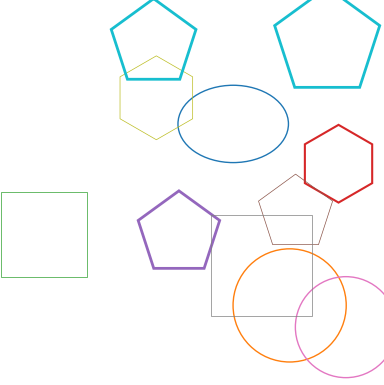[{"shape": "oval", "thickness": 1, "radius": 0.72, "center": [0.606, 0.678]}, {"shape": "circle", "thickness": 1, "radius": 0.73, "center": [0.752, 0.207]}, {"shape": "square", "thickness": 0.5, "radius": 0.56, "center": [0.113, 0.391]}, {"shape": "hexagon", "thickness": 1.5, "radius": 0.5, "center": [0.879, 0.575]}, {"shape": "pentagon", "thickness": 2, "radius": 0.56, "center": [0.465, 0.393]}, {"shape": "pentagon", "thickness": 0.5, "radius": 0.51, "center": [0.768, 0.446]}, {"shape": "circle", "thickness": 1, "radius": 0.66, "center": [0.898, 0.15]}, {"shape": "square", "thickness": 0.5, "radius": 0.66, "center": [0.68, 0.309]}, {"shape": "hexagon", "thickness": 0.5, "radius": 0.54, "center": [0.406, 0.746]}, {"shape": "pentagon", "thickness": 2, "radius": 0.72, "center": [0.85, 0.889]}, {"shape": "pentagon", "thickness": 2, "radius": 0.58, "center": [0.399, 0.888]}]